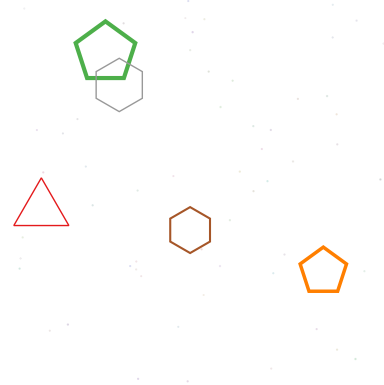[{"shape": "triangle", "thickness": 1, "radius": 0.41, "center": [0.107, 0.455]}, {"shape": "pentagon", "thickness": 3, "radius": 0.41, "center": [0.274, 0.863]}, {"shape": "pentagon", "thickness": 2.5, "radius": 0.32, "center": [0.84, 0.295]}, {"shape": "hexagon", "thickness": 1.5, "radius": 0.3, "center": [0.494, 0.402]}, {"shape": "hexagon", "thickness": 1, "radius": 0.35, "center": [0.31, 0.779]}]